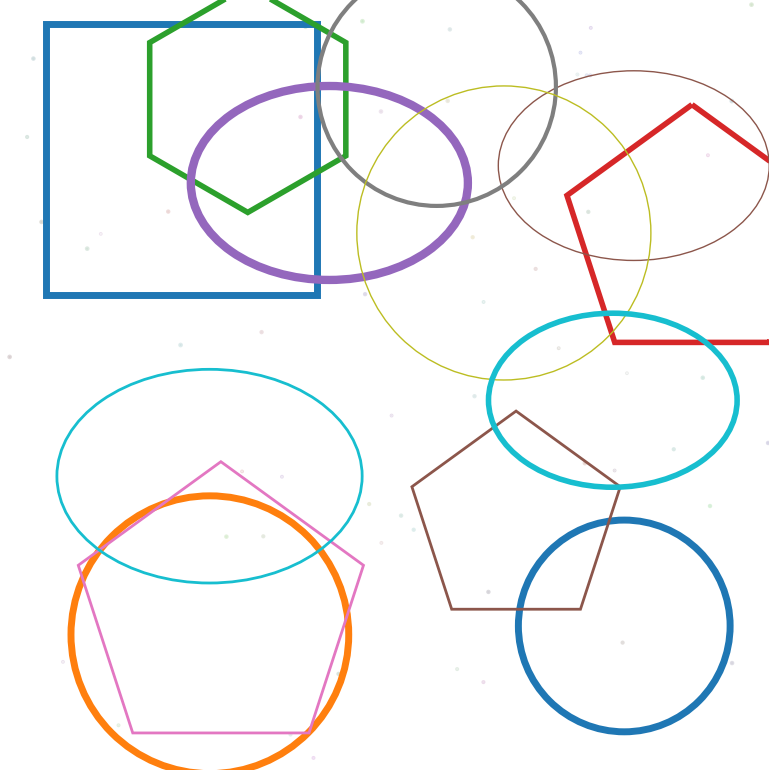[{"shape": "square", "thickness": 2.5, "radius": 0.88, "center": [0.235, 0.793]}, {"shape": "circle", "thickness": 2.5, "radius": 0.69, "center": [0.811, 0.187]}, {"shape": "circle", "thickness": 2.5, "radius": 0.9, "center": [0.273, 0.176]}, {"shape": "hexagon", "thickness": 2, "radius": 0.74, "center": [0.322, 0.871]}, {"shape": "pentagon", "thickness": 2, "radius": 0.85, "center": [0.899, 0.693]}, {"shape": "oval", "thickness": 3, "radius": 0.9, "center": [0.428, 0.762]}, {"shape": "oval", "thickness": 0.5, "radius": 0.88, "center": [0.823, 0.785]}, {"shape": "pentagon", "thickness": 1, "radius": 0.71, "center": [0.67, 0.324]}, {"shape": "pentagon", "thickness": 1, "radius": 0.97, "center": [0.287, 0.206]}, {"shape": "circle", "thickness": 1.5, "radius": 0.77, "center": [0.567, 0.887]}, {"shape": "circle", "thickness": 0.5, "radius": 0.95, "center": [0.654, 0.697]}, {"shape": "oval", "thickness": 2, "radius": 0.81, "center": [0.796, 0.48]}, {"shape": "oval", "thickness": 1, "radius": 0.99, "center": [0.272, 0.382]}]